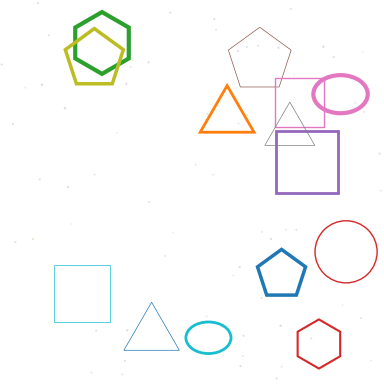[{"shape": "pentagon", "thickness": 2.5, "radius": 0.33, "center": [0.731, 0.287]}, {"shape": "triangle", "thickness": 0.5, "radius": 0.42, "center": [0.394, 0.132]}, {"shape": "triangle", "thickness": 2, "radius": 0.4, "center": [0.59, 0.697]}, {"shape": "hexagon", "thickness": 3, "radius": 0.4, "center": [0.265, 0.888]}, {"shape": "circle", "thickness": 1, "radius": 0.4, "center": [0.899, 0.346]}, {"shape": "hexagon", "thickness": 1.5, "radius": 0.32, "center": [0.828, 0.107]}, {"shape": "square", "thickness": 2, "radius": 0.4, "center": [0.798, 0.58]}, {"shape": "pentagon", "thickness": 0.5, "radius": 0.43, "center": [0.675, 0.843]}, {"shape": "oval", "thickness": 3, "radius": 0.35, "center": [0.885, 0.755]}, {"shape": "square", "thickness": 1, "radius": 0.32, "center": [0.778, 0.734]}, {"shape": "triangle", "thickness": 0.5, "radius": 0.38, "center": [0.753, 0.66]}, {"shape": "pentagon", "thickness": 2.5, "radius": 0.4, "center": [0.245, 0.847]}, {"shape": "oval", "thickness": 2, "radius": 0.29, "center": [0.541, 0.123]}, {"shape": "square", "thickness": 0.5, "radius": 0.37, "center": [0.213, 0.237]}]